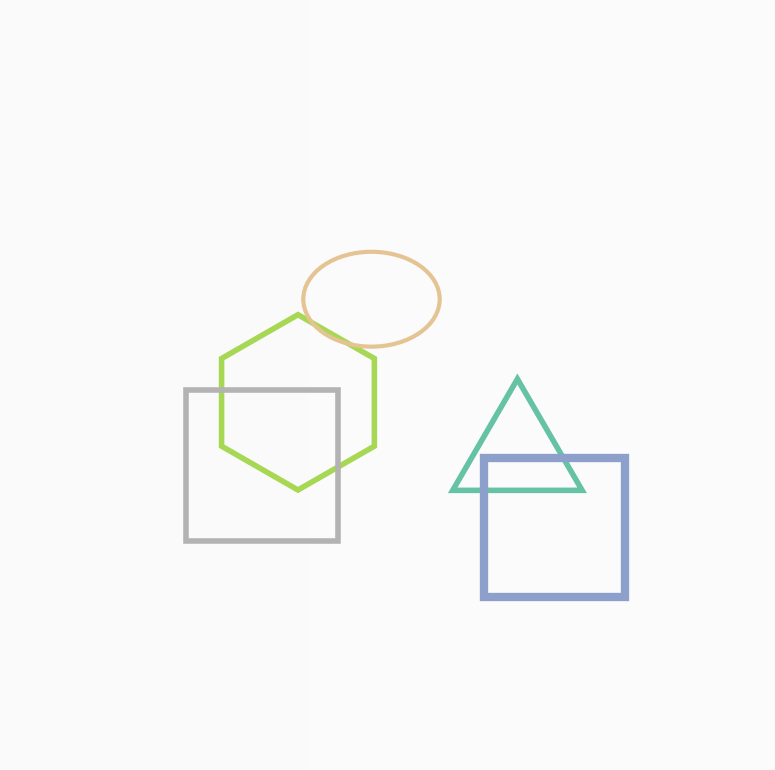[{"shape": "triangle", "thickness": 2, "radius": 0.48, "center": [0.668, 0.411]}, {"shape": "square", "thickness": 3, "radius": 0.45, "center": [0.715, 0.314]}, {"shape": "hexagon", "thickness": 2, "radius": 0.57, "center": [0.384, 0.477]}, {"shape": "oval", "thickness": 1.5, "radius": 0.44, "center": [0.479, 0.611]}, {"shape": "square", "thickness": 2, "radius": 0.49, "center": [0.338, 0.395]}]